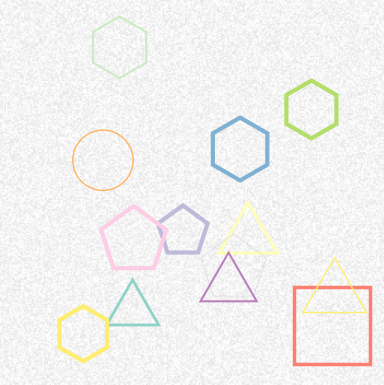[{"shape": "triangle", "thickness": 2, "radius": 0.39, "center": [0.344, 0.195]}, {"shape": "triangle", "thickness": 2, "radius": 0.44, "center": [0.645, 0.386]}, {"shape": "pentagon", "thickness": 3, "radius": 0.34, "center": [0.475, 0.399]}, {"shape": "square", "thickness": 2.5, "radius": 0.5, "center": [0.862, 0.155]}, {"shape": "hexagon", "thickness": 3, "radius": 0.41, "center": [0.624, 0.613]}, {"shape": "circle", "thickness": 1, "radius": 0.39, "center": [0.267, 0.584]}, {"shape": "hexagon", "thickness": 3, "radius": 0.38, "center": [0.809, 0.716]}, {"shape": "pentagon", "thickness": 3, "radius": 0.45, "center": [0.347, 0.376]}, {"shape": "pentagon", "thickness": 0.5, "radius": 0.45, "center": [0.607, 0.303]}, {"shape": "triangle", "thickness": 1.5, "radius": 0.42, "center": [0.594, 0.26]}, {"shape": "hexagon", "thickness": 1.5, "radius": 0.4, "center": [0.311, 0.877]}, {"shape": "triangle", "thickness": 1, "radius": 0.48, "center": [0.869, 0.236]}, {"shape": "hexagon", "thickness": 3, "radius": 0.36, "center": [0.216, 0.133]}]